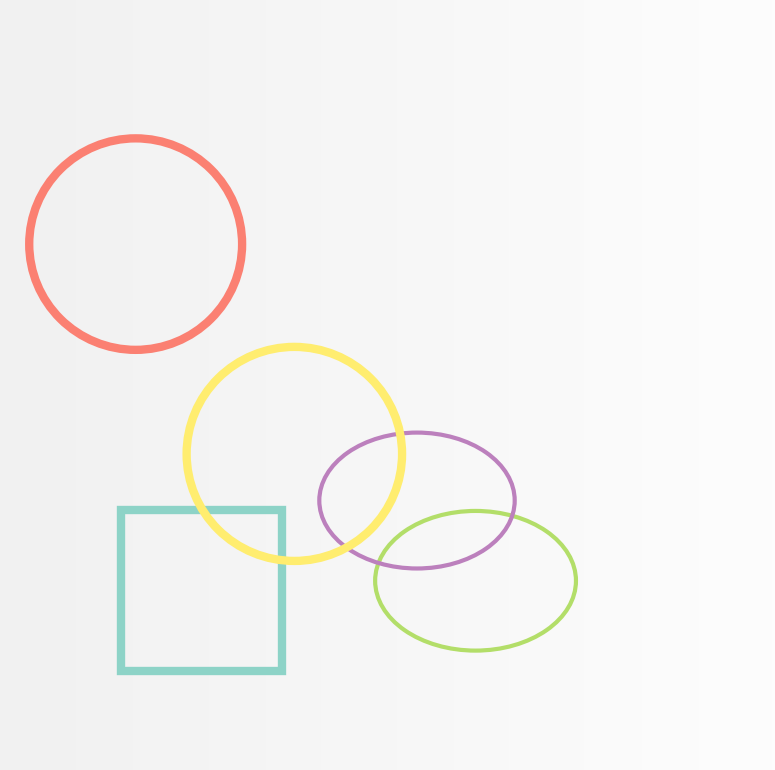[{"shape": "square", "thickness": 3, "radius": 0.52, "center": [0.26, 0.233]}, {"shape": "circle", "thickness": 3, "radius": 0.69, "center": [0.175, 0.683]}, {"shape": "oval", "thickness": 1.5, "radius": 0.65, "center": [0.614, 0.246]}, {"shape": "oval", "thickness": 1.5, "radius": 0.63, "center": [0.538, 0.35]}, {"shape": "circle", "thickness": 3, "radius": 0.69, "center": [0.38, 0.411]}]